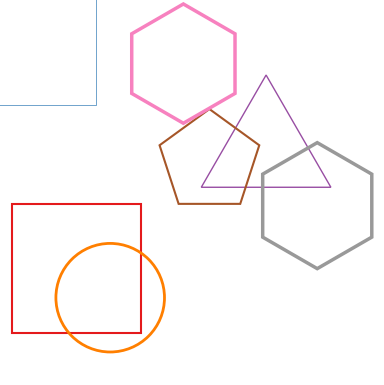[{"shape": "square", "thickness": 1.5, "radius": 0.84, "center": [0.2, 0.302]}, {"shape": "square", "thickness": 0.5, "radius": 0.7, "center": [0.109, 0.868]}, {"shape": "triangle", "thickness": 1, "radius": 0.97, "center": [0.691, 0.611]}, {"shape": "circle", "thickness": 2, "radius": 0.71, "center": [0.286, 0.227]}, {"shape": "pentagon", "thickness": 1.5, "radius": 0.68, "center": [0.544, 0.581]}, {"shape": "hexagon", "thickness": 2.5, "radius": 0.77, "center": [0.476, 0.835]}, {"shape": "hexagon", "thickness": 2.5, "radius": 0.82, "center": [0.824, 0.466]}]